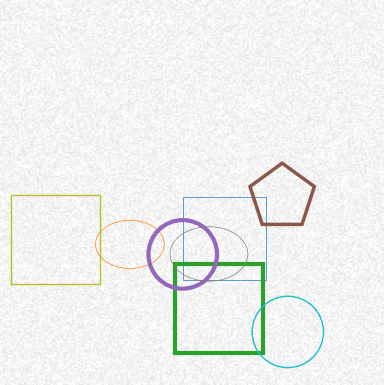[{"shape": "square", "thickness": 0.5, "radius": 0.54, "center": [0.583, 0.38]}, {"shape": "oval", "thickness": 0.5, "radius": 0.45, "center": [0.337, 0.365]}, {"shape": "square", "thickness": 3, "radius": 0.57, "center": [0.569, 0.198]}, {"shape": "circle", "thickness": 3, "radius": 0.45, "center": [0.475, 0.339]}, {"shape": "pentagon", "thickness": 2.5, "radius": 0.44, "center": [0.733, 0.488]}, {"shape": "oval", "thickness": 0.5, "radius": 0.51, "center": [0.543, 0.34]}, {"shape": "square", "thickness": 1, "radius": 0.58, "center": [0.144, 0.378]}, {"shape": "circle", "thickness": 1, "radius": 0.46, "center": [0.748, 0.138]}]